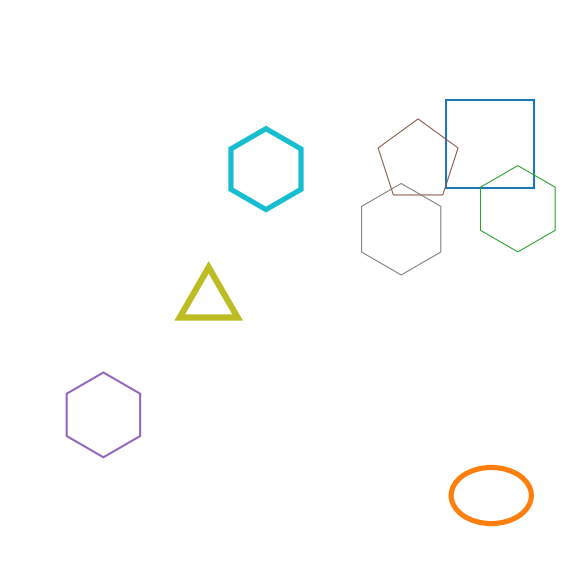[{"shape": "square", "thickness": 1, "radius": 0.38, "center": [0.848, 0.749]}, {"shape": "oval", "thickness": 2.5, "radius": 0.35, "center": [0.851, 0.141]}, {"shape": "hexagon", "thickness": 0.5, "radius": 0.37, "center": [0.897, 0.638]}, {"shape": "hexagon", "thickness": 1, "radius": 0.37, "center": [0.179, 0.281]}, {"shape": "pentagon", "thickness": 0.5, "radius": 0.36, "center": [0.724, 0.72]}, {"shape": "hexagon", "thickness": 0.5, "radius": 0.4, "center": [0.695, 0.602]}, {"shape": "triangle", "thickness": 3, "radius": 0.29, "center": [0.361, 0.478]}, {"shape": "hexagon", "thickness": 2.5, "radius": 0.35, "center": [0.461, 0.706]}]